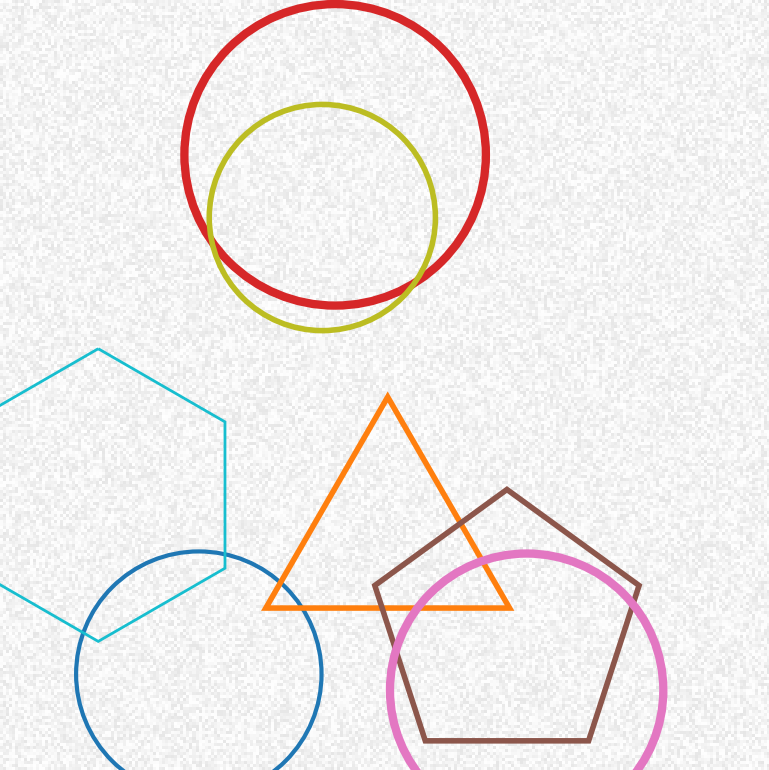[{"shape": "circle", "thickness": 1.5, "radius": 0.8, "center": [0.258, 0.124]}, {"shape": "triangle", "thickness": 2, "radius": 0.91, "center": [0.503, 0.302]}, {"shape": "circle", "thickness": 3, "radius": 0.98, "center": [0.435, 0.799]}, {"shape": "pentagon", "thickness": 2, "radius": 0.9, "center": [0.658, 0.184]}, {"shape": "circle", "thickness": 3, "radius": 0.89, "center": [0.684, 0.104]}, {"shape": "circle", "thickness": 2, "radius": 0.73, "center": [0.419, 0.717]}, {"shape": "hexagon", "thickness": 1, "radius": 0.95, "center": [0.128, 0.357]}]